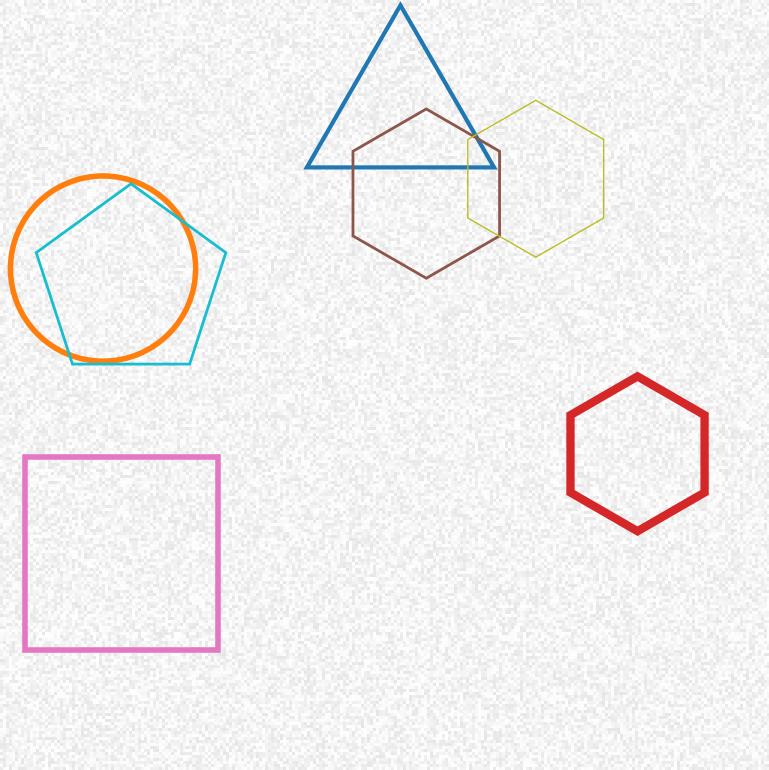[{"shape": "triangle", "thickness": 1.5, "radius": 0.7, "center": [0.52, 0.853]}, {"shape": "circle", "thickness": 2, "radius": 0.6, "center": [0.134, 0.651]}, {"shape": "hexagon", "thickness": 3, "radius": 0.5, "center": [0.828, 0.411]}, {"shape": "hexagon", "thickness": 1, "radius": 0.55, "center": [0.554, 0.749]}, {"shape": "square", "thickness": 2, "radius": 0.63, "center": [0.158, 0.281]}, {"shape": "hexagon", "thickness": 0.5, "radius": 0.51, "center": [0.696, 0.768]}, {"shape": "pentagon", "thickness": 1, "radius": 0.65, "center": [0.17, 0.632]}]